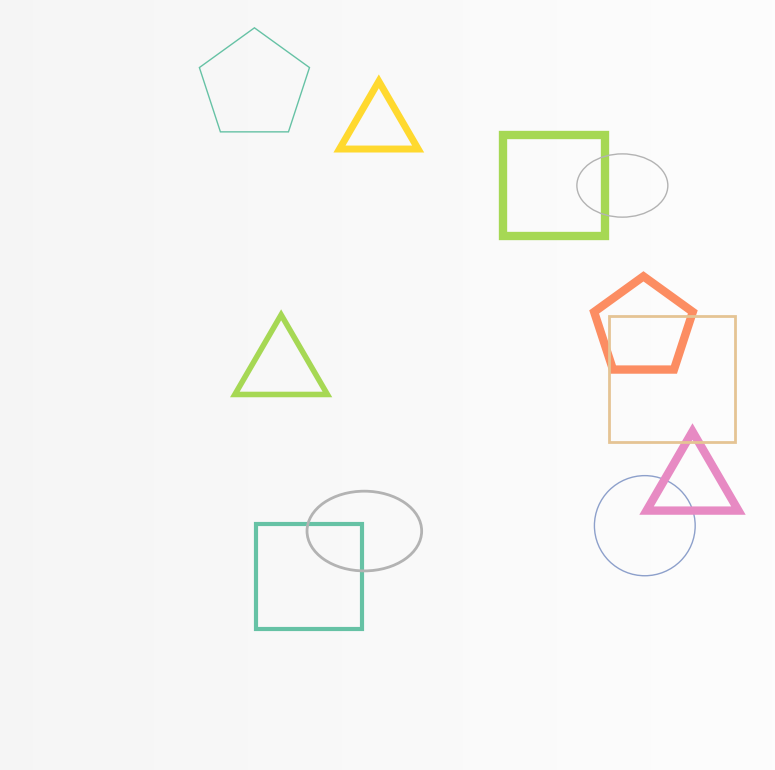[{"shape": "pentagon", "thickness": 0.5, "radius": 0.37, "center": [0.328, 0.889]}, {"shape": "square", "thickness": 1.5, "radius": 0.34, "center": [0.399, 0.252]}, {"shape": "pentagon", "thickness": 3, "radius": 0.33, "center": [0.83, 0.574]}, {"shape": "circle", "thickness": 0.5, "radius": 0.33, "center": [0.832, 0.317]}, {"shape": "triangle", "thickness": 3, "radius": 0.34, "center": [0.894, 0.371]}, {"shape": "square", "thickness": 3, "radius": 0.33, "center": [0.715, 0.759]}, {"shape": "triangle", "thickness": 2, "radius": 0.34, "center": [0.363, 0.522]}, {"shape": "triangle", "thickness": 2.5, "radius": 0.29, "center": [0.489, 0.836]}, {"shape": "square", "thickness": 1, "radius": 0.41, "center": [0.867, 0.508]}, {"shape": "oval", "thickness": 0.5, "radius": 0.29, "center": [0.803, 0.759]}, {"shape": "oval", "thickness": 1, "radius": 0.37, "center": [0.47, 0.31]}]